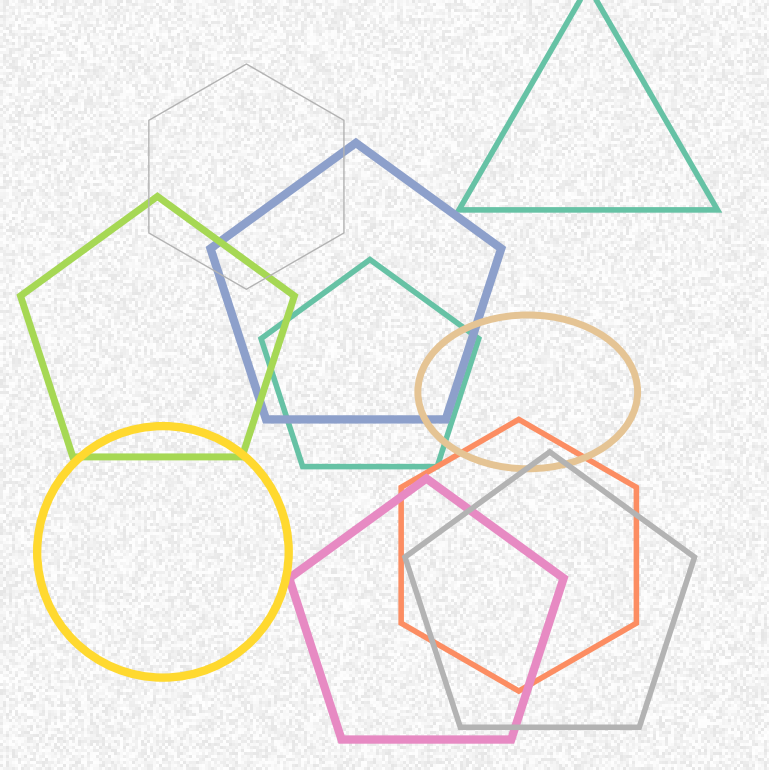[{"shape": "triangle", "thickness": 2, "radius": 0.97, "center": [0.764, 0.824]}, {"shape": "pentagon", "thickness": 2, "radius": 0.74, "center": [0.48, 0.514]}, {"shape": "hexagon", "thickness": 2, "radius": 0.88, "center": [0.674, 0.279]}, {"shape": "pentagon", "thickness": 3, "radius": 0.99, "center": [0.462, 0.616]}, {"shape": "pentagon", "thickness": 3, "radius": 0.94, "center": [0.554, 0.191]}, {"shape": "pentagon", "thickness": 2.5, "radius": 0.94, "center": [0.204, 0.558]}, {"shape": "circle", "thickness": 3, "radius": 0.82, "center": [0.212, 0.283]}, {"shape": "oval", "thickness": 2.5, "radius": 0.71, "center": [0.685, 0.491]}, {"shape": "pentagon", "thickness": 2, "radius": 0.99, "center": [0.714, 0.215]}, {"shape": "hexagon", "thickness": 0.5, "radius": 0.73, "center": [0.32, 0.771]}]